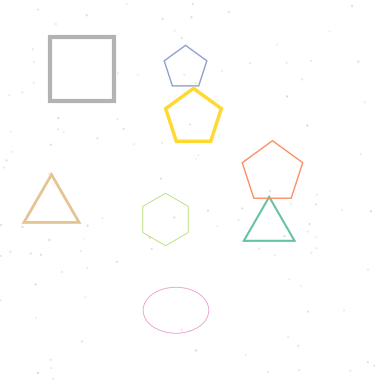[{"shape": "triangle", "thickness": 1.5, "radius": 0.38, "center": [0.699, 0.413]}, {"shape": "pentagon", "thickness": 1, "radius": 0.41, "center": [0.708, 0.552]}, {"shape": "pentagon", "thickness": 1, "radius": 0.29, "center": [0.482, 0.824]}, {"shape": "oval", "thickness": 0.5, "radius": 0.43, "center": [0.457, 0.194]}, {"shape": "hexagon", "thickness": 0.5, "radius": 0.34, "center": [0.43, 0.43]}, {"shape": "pentagon", "thickness": 2.5, "radius": 0.38, "center": [0.503, 0.694]}, {"shape": "triangle", "thickness": 2, "radius": 0.41, "center": [0.134, 0.464]}, {"shape": "square", "thickness": 3, "radius": 0.41, "center": [0.213, 0.82]}]